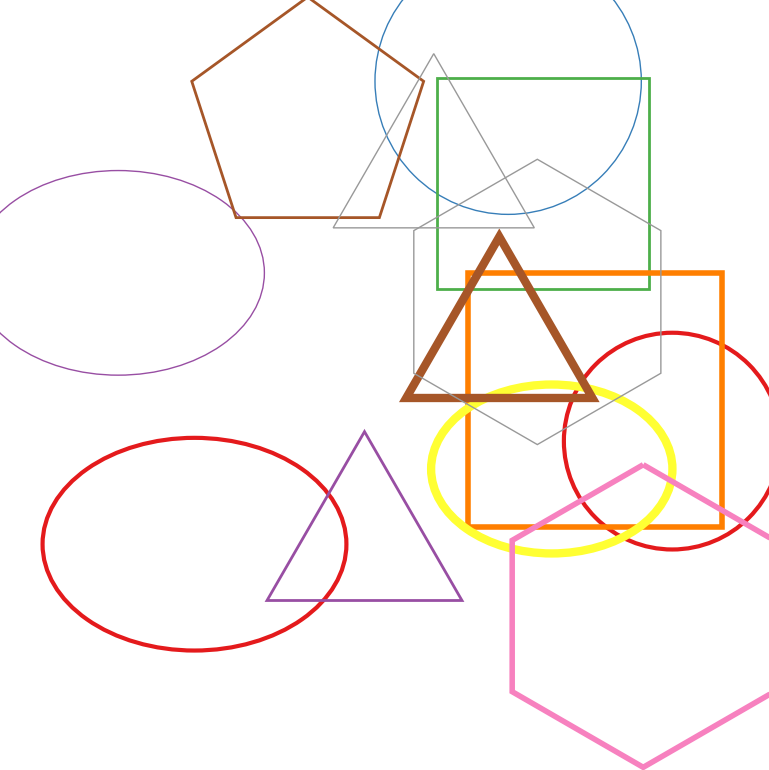[{"shape": "oval", "thickness": 1.5, "radius": 0.99, "center": [0.253, 0.293]}, {"shape": "circle", "thickness": 1.5, "radius": 0.7, "center": [0.873, 0.427]}, {"shape": "circle", "thickness": 0.5, "radius": 0.86, "center": [0.66, 0.895]}, {"shape": "square", "thickness": 1, "radius": 0.69, "center": [0.705, 0.762]}, {"shape": "oval", "thickness": 0.5, "radius": 0.95, "center": [0.154, 0.646]}, {"shape": "triangle", "thickness": 1, "radius": 0.73, "center": [0.473, 0.293]}, {"shape": "square", "thickness": 2, "radius": 0.82, "center": [0.772, 0.48]}, {"shape": "oval", "thickness": 3, "radius": 0.78, "center": [0.717, 0.391]}, {"shape": "pentagon", "thickness": 1, "radius": 0.79, "center": [0.4, 0.845]}, {"shape": "triangle", "thickness": 3, "radius": 0.7, "center": [0.648, 0.553]}, {"shape": "hexagon", "thickness": 2, "radius": 0.98, "center": [0.835, 0.2]}, {"shape": "hexagon", "thickness": 0.5, "radius": 0.93, "center": [0.698, 0.608]}, {"shape": "triangle", "thickness": 0.5, "radius": 0.75, "center": [0.563, 0.78]}]